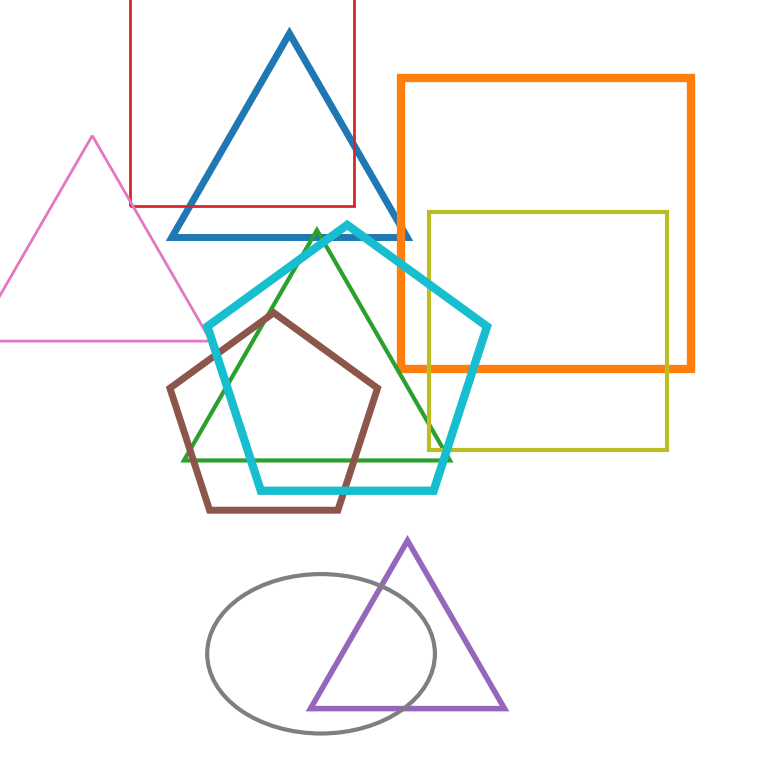[{"shape": "triangle", "thickness": 2.5, "radius": 0.88, "center": [0.376, 0.78]}, {"shape": "square", "thickness": 3, "radius": 0.94, "center": [0.709, 0.71]}, {"shape": "triangle", "thickness": 1.5, "radius": 1.0, "center": [0.412, 0.502]}, {"shape": "square", "thickness": 1, "radius": 0.73, "center": [0.314, 0.879]}, {"shape": "triangle", "thickness": 2, "radius": 0.73, "center": [0.529, 0.152]}, {"shape": "pentagon", "thickness": 2.5, "radius": 0.71, "center": [0.356, 0.452]}, {"shape": "triangle", "thickness": 1, "radius": 0.89, "center": [0.12, 0.646]}, {"shape": "oval", "thickness": 1.5, "radius": 0.74, "center": [0.417, 0.151]}, {"shape": "square", "thickness": 1.5, "radius": 0.77, "center": [0.712, 0.57]}, {"shape": "pentagon", "thickness": 3, "radius": 0.95, "center": [0.451, 0.517]}]